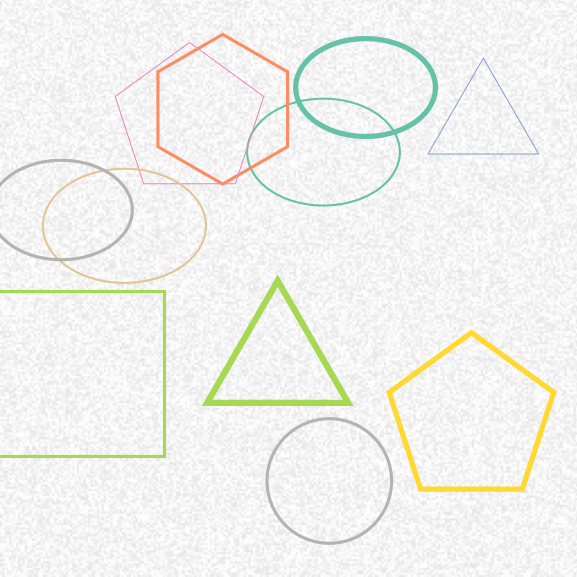[{"shape": "oval", "thickness": 1, "radius": 0.66, "center": [0.56, 0.736]}, {"shape": "oval", "thickness": 2.5, "radius": 0.61, "center": [0.633, 0.848]}, {"shape": "hexagon", "thickness": 1.5, "radius": 0.65, "center": [0.386, 0.81]}, {"shape": "triangle", "thickness": 0.5, "radius": 0.55, "center": [0.837, 0.788]}, {"shape": "pentagon", "thickness": 0.5, "radius": 0.68, "center": [0.328, 0.79]}, {"shape": "triangle", "thickness": 3, "radius": 0.7, "center": [0.481, 0.372]}, {"shape": "square", "thickness": 1.5, "radius": 0.72, "center": [0.141, 0.353]}, {"shape": "pentagon", "thickness": 2.5, "radius": 0.75, "center": [0.816, 0.273]}, {"shape": "oval", "thickness": 1, "radius": 0.71, "center": [0.215, 0.608]}, {"shape": "oval", "thickness": 1.5, "radius": 0.61, "center": [0.106, 0.636]}, {"shape": "circle", "thickness": 1.5, "radius": 0.54, "center": [0.57, 0.166]}]